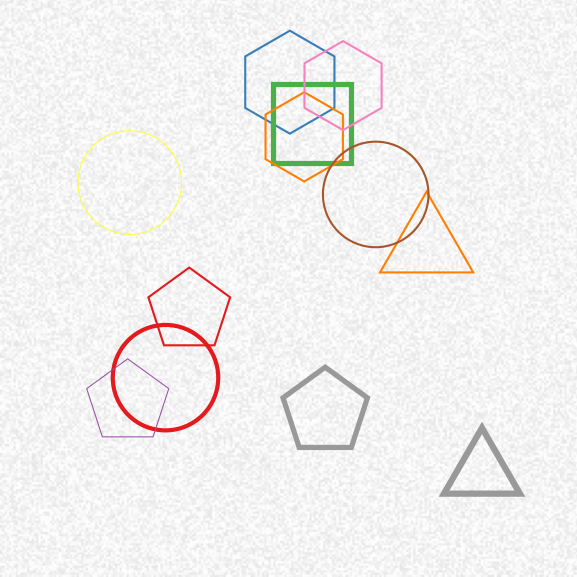[{"shape": "circle", "thickness": 2, "radius": 0.46, "center": [0.287, 0.345]}, {"shape": "pentagon", "thickness": 1, "radius": 0.37, "center": [0.328, 0.461]}, {"shape": "hexagon", "thickness": 1, "radius": 0.45, "center": [0.502, 0.857]}, {"shape": "square", "thickness": 2.5, "radius": 0.34, "center": [0.54, 0.785]}, {"shape": "pentagon", "thickness": 0.5, "radius": 0.37, "center": [0.221, 0.303]}, {"shape": "hexagon", "thickness": 1, "radius": 0.39, "center": [0.527, 0.762]}, {"shape": "triangle", "thickness": 1, "radius": 0.47, "center": [0.739, 0.574]}, {"shape": "circle", "thickness": 0.5, "radius": 0.45, "center": [0.225, 0.683]}, {"shape": "circle", "thickness": 1, "radius": 0.46, "center": [0.651, 0.662]}, {"shape": "hexagon", "thickness": 1, "radius": 0.39, "center": [0.594, 0.851]}, {"shape": "triangle", "thickness": 3, "radius": 0.38, "center": [0.835, 0.182]}, {"shape": "pentagon", "thickness": 2.5, "radius": 0.38, "center": [0.563, 0.286]}]